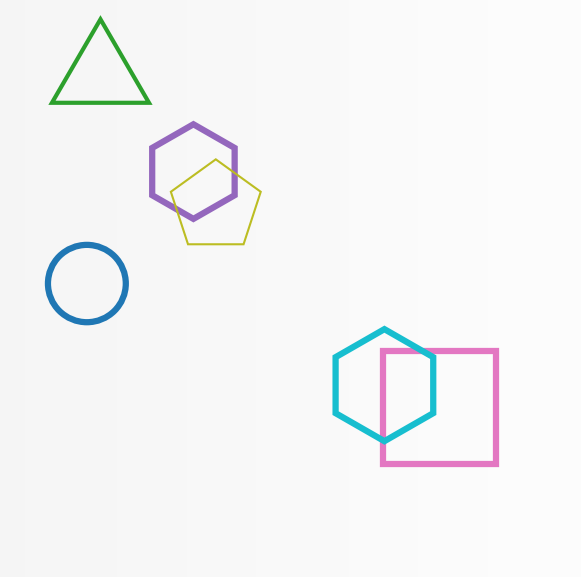[{"shape": "circle", "thickness": 3, "radius": 0.33, "center": [0.149, 0.508]}, {"shape": "triangle", "thickness": 2, "radius": 0.48, "center": [0.173, 0.869]}, {"shape": "hexagon", "thickness": 3, "radius": 0.41, "center": [0.333, 0.702]}, {"shape": "square", "thickness": 3, "radius": 0.49, "center": [0.757, 0.293]}, {"shape": "pentagon", "thickness": 1, "radius": 0.41, "center": [0.371, 0.642]}, {"shape": "hexagon", "thickness": 3, "radius": 0.48, "center": [0.661, 0.332]}]